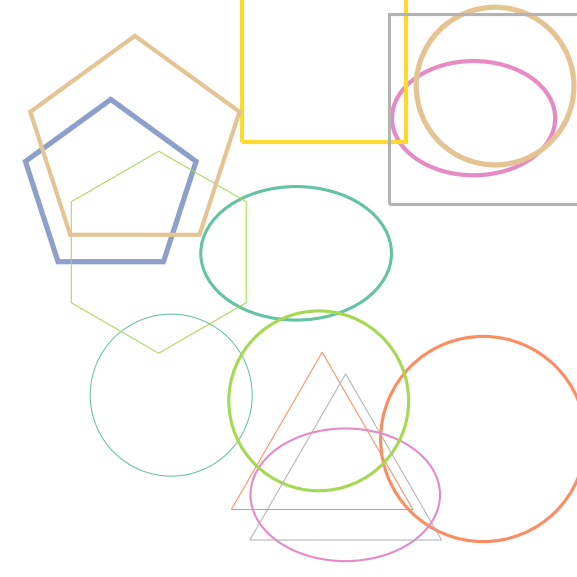[{"shape": "oval", "thickness": 1.5, "radius": 0.83, "center": [0.513, 0.561]}, {"shape": "circle", "thickness": 0.5, "radius": 0.7, "center": [0.296, 0.315]}, {"shape": "triangle", "thickness": 0.5, "radius": 0.91, "center": [0.558, 0.208]}, {"shape": "circle", "thickness": 1.5, "radius": 0.89, "center": [0.837, 0.239]}, {"shape": "pentagon", "thickness": 2.5, "radius": 0.78, "center": [0.192, 0.672]}, {"shape": "oval", "thickness": 1, "radius": 0.82, "center": [0.598, 0.142]}, {"shape": "oval", "thickness": 2, "radius": 0.71, "center": [0.82, 0.795]}, {"shape": "hexagon", "thickness": 0.5, "radius": 0.87, "center": [0.275, 0.562]}, {"shape": "circle", "thickness": 1.5, "radius": 0.78, "center": [0.552, 0.305]}, {"shape": "square", "thickness": 2, "radius": 0.71, "center": [0.561, 0.895]}, {"shape": "circle", "thickness": 2.5, "radius": 0.68, "center": [0.857, 0.85]}, {"shape": "pentagon", "thickness": 2, "radius": 0.95, "center": [0.234, 0.747]}, {"shape": "square", "thickness": 1.5, "radius": 0.82, "center": [0.838, 0.811]}, {"shape": "triangle", "thickness": 0.5, "radius": 0.96, "center": [0.599, 0.16]}]